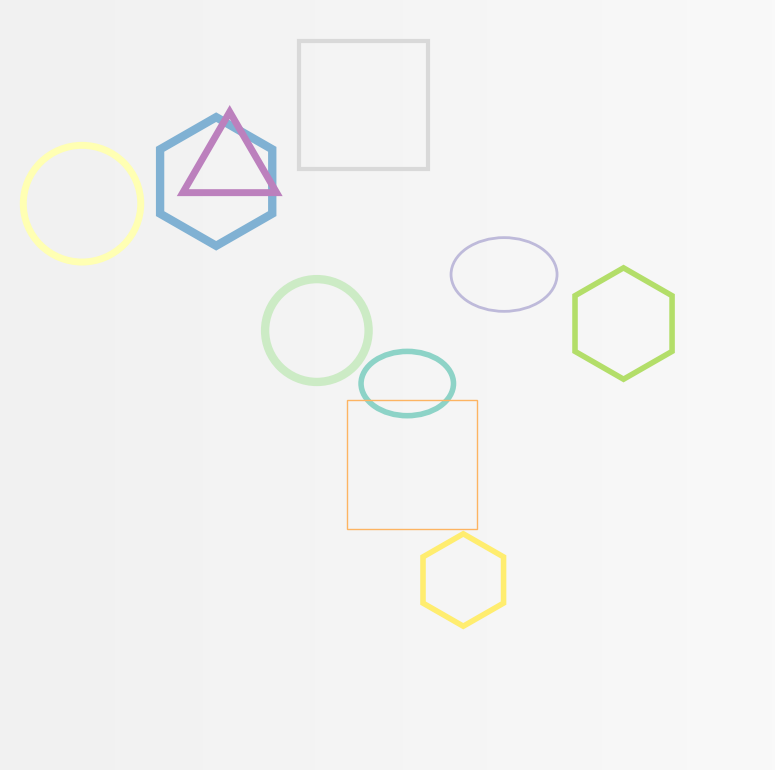[{"shape": "oval", "thickness": 2, "radius": 0.3, "center": [0.526, 0.502]}, {"shape": "circle", "thickness": 2.5, "radius": 0.38, "center": [0.106, 0.735]}, {"shape": "oval", "thickness": 1, "radius": 0.34, "center": [0.65, 0.644]}, {"shape": "hexagon", "thickness": 3, "radius": 0.42, "center": [0.279, 0.764]}, {"shape": "square", "thickness": 0.5, "radius": 0.42, "center": [0.531, 0.397]}, {"shape": "hexagon", "thickness": 2, "radius": 0.36, "center": [0.805, 0.58]}, {"shape": "square", "thickness": 1.5, "radius": 0.42, "center": [0.469, 0.864]}, {"shape": "triangle", "thickness": 2.5, "radius": 0.35, "center": [0.296, 0.785]}, {"shape": "circle", "thickness": 3, "radius": 0.33, "center": [0.409, 0.571]}, {"shape": "hexagon", "thickness": 2, "radius": 0.3, "center": [0.598, 0.247]}]